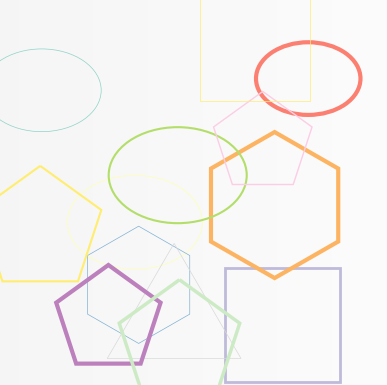[{"shape": "oval", "thickness": 0.5, "radius": 0.77, "center": [0.108, 0.765]}, {"shape": "oval", "thickness": 0.5, "radius": 0.87, "center": [0.348, 0.423]}, {"shape": "square", "thickness": 2, "radius": 0.74, "center": [0.729, 0.157]}, {"shape": "oval", "thickness": 3, "radius": 0.67, "center": [0.795, 0.796]}, {"shape": "hexagon", "thickness": 0.5, "radius": 0.76, "center": [0.358, 0.26]}, {"shape": "hexagon", "thickness": 3, "radius": 0.95, "center": [0.709, 0.467]}, {"shape": "oval", "thickness": 1.5, "radius": 0.89, "center": [0.459, 0.545]}, {"shape": "pentagon", "thickness": 1, "radius": 0.67, "center": [0.678, 0.629]}, {"shape": "triangle", "thickness": 0.5, "radius": 1.0, "center": [0.449, 0.169]}, {"shape": "pentagon", "thickness": 3, "radius": 0.71, "center": [0.28, 0.17]}, {"shape": "pentagon", "thickness": 2.5, "radius": 0.82, "center": [0.463, 0.11]}, {"shape": "square", "thickness": 0.5, "radius": 0.71, "center": [0.658, 0.88]}, {"shape": "pentagon", "thickness": 1.5, "radius": 0.83, "center": [0.104, 0.403]}]